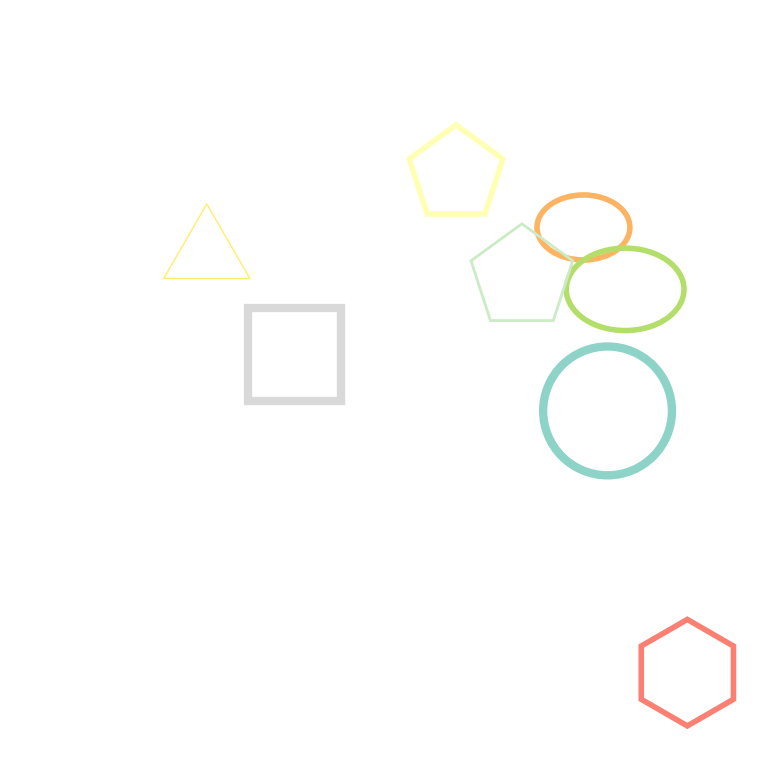[{"shape": "circle", "thickness": 3, "radius": 0.42, "center": [0.789, 0.466]}, {"shape": "pentagon", "thickness": 2, "radius": 0.32, "center": [0.592, 0.774]}, {"shape": "hexagon", "thickness": 2, "radius": 0.35, "center": [0.893, 0.126]}, {"shape": "oval", "thickness": 2, "radius": 0.3, "center": [0.758, 0.705]}, {"shape": "oval", "thickness": 2, "radius": 0.38, "center": [0.812, 0.624]}, {"shape": "square", "thickness": 3, "radius": 0.3, "center": [0.382, 0.539]}, {"shape": "pentagon", "thickness": 1, "radius": 0.35, "center": [0.678, 0.64]}, {"shape": "triangle", "thickness": 0.5, "radius": 0.32, "center": [0.269, 0.671]}]